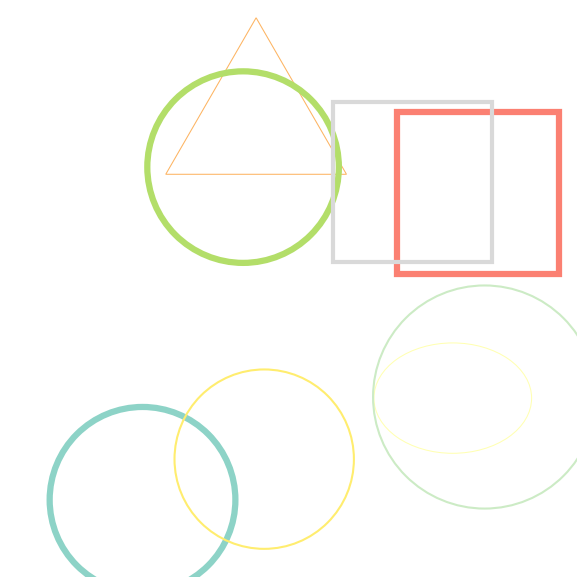[{"shape": "circle", "thickness": 3, "radius": 0.8, "center": [0.247, 0.134]}, {"shape": "oval", "thickness": 0.5, "radius": 0.68, "center": [0.784, 0.31]}, {"shape": "square", "thickness": 3, "radius": 0.7, "center": [0.828, 0.665]}, {"shape": "triangle", "thickness": 0.5, "radius": 0.9, "center": [0.443, 0.788]}, {"shape": "circle", "thickness": 3, "radius": 0.83, "center": [0.421, 0.71]}, {"shape": "square", "thickness": 2, "radius": 0.69, "center": [0.714, 0.684]}, {"shape": "circle", "thickness": 1, "radius": 0.97, "center": [0.839, 0.312]}, {"shape": "circle", "thickness": 1, "radius": 0.78, "center": [0.458, 0.204]}]